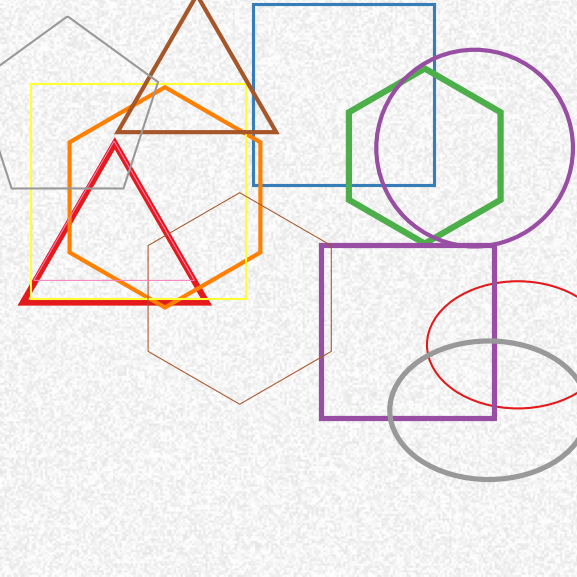[{"shape": "triangle", "thickness": 3, "radius": 0.92, "center": [0.199, 0.567]}, {"shape": "oval", "thickness": 1, "radius": 0.79, "center": [0.897, 0.402]}, {"shape": "square", "thickness": 1.5, "radius": 0.78, "center": [0.594, 0.835]}, {"shape": "hexagon", "thickness": 3, "radius": 0.76, "center": [0.735, 0.729]}, {"shape": "square", "thickness": 2.5, "radius": 0.75, "center": [0.705, 0.425]}, {"shape": "circle", "thickness": 2, "radius": 0.85, "center": [0.822, 0.743]}, {"shape": "hexagon", "thickness": 2, "radius": 0.95, "center": [0.286, 0.657]}, {"shape": "square", "thickness": 1, "radius": 0.93, "center": [0.24, 0.668]}, {"shape": "triangle", "thickness": 2, "radius": 0.79, "center": [0.341, 0.85]}, {"shape": "hexagon", "thickness": 0.5, "radius": 0.92, "center": [0.415, 0.482]}, {"shape": "triangle", "thickness": 0.5, "radius": 0.8, "center": [0.198, 0.594]}, {"shape": "pentagon", "thickness": 1, "radius": 0.82, "center": [0.117, 0.806]}, {"shape": "oval", "thickness": 2.5, "radius": 0.86, "center": [0.846, 0.289]}]